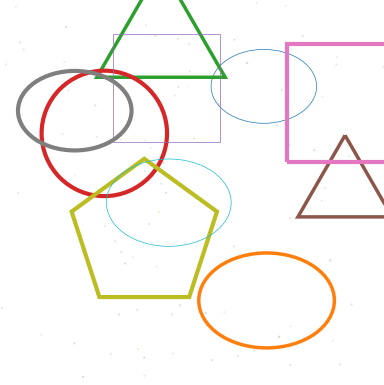[{"shape": "oval", "thickness": 0.5, "radius": 0.69, "center": [0.685, 0.776]}, {"shape": "oval", "thickness": 2.5, "radius": 0.88, "center": [0.692, 0.22]}, {"shape": "triangle", "thickness": 2.5, "radius": 0.96, "center": [0.418, 0.896]}, {"shape": "circle", "thickness": 3, "radius": 0.81, "center": [0.271, 0.654]}, {"shape": "square", "thickness": 0.5, "radius": 0.7, "center": [0.432, 0.771]}, {"shape": "triangle", "thickness": 2.5, "radius": 0.71, "center": [0.896, 0.507]}, {"shape": "square", "thickness": 3, "radius": 0.77, "center": [0.898, 0.733]}, {"shape": "oval", "thickness": 3, "radius": 0.74, "center": [0.194, 0.712]}, {"shape": "pentagon", "thickness": 3, "radius": 0.99, "center": [0.375, 0.389]}, {"shape": "oval", "thickness": 0.5, "radius": 0.81, "center": [0.438, 0.474]}]